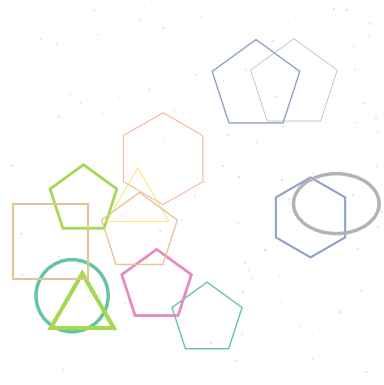[{"shape": "circle", "thickness": 2.5, "radius": 0.47, "center": [0.187, 0.232]}, {"shape": "pentagon", "thickness": 1, "radius": 0.48, "center": [0.538, 0.172]}, {"shape": "hexagon", "thickness": 0.5, "radius": 0.6, "center": [0.424, 0.588]}, {"shape": "pentagon", "thickness": 1, "radius": 0.6, "center": [0.665, 0.778]}, {"shape": "hexagon", "thickness": 1.5, "radius": 0.52, "center": [0.807, 0.435]}, {"shape": "pentagon", "thickness": 2, "radius": 0.48, "center": [0.407, 0.257]}, {"shape": "pentagon", "thickness": 2, "radius": 0.46, "center": [0.217, 0.481]}, {"shape": "triangle", "thickness": 3, "radius": 0.47, "center": [0.214, 0.195]}, {"shape": "triangle", "thickness": 0.5, "radius": 0.46, "center": [0.358, 0.472]}, {"shape": "pentagon", "thickness": 1, "radius": 0.52, "center": [0.362, 0.397]}, {"shape": "square", "thickness": 1.5, "radius": 0.49, "center": [0.132, 0.372]}, {"shape": "oval", "thickness": 2.5, "radius": 0.56, "center": [0.874, 0.471]}, {"shape": "pentagon", "thickness": 0.5, "radius": 0.59, "center": [0.763, 0.781]}]